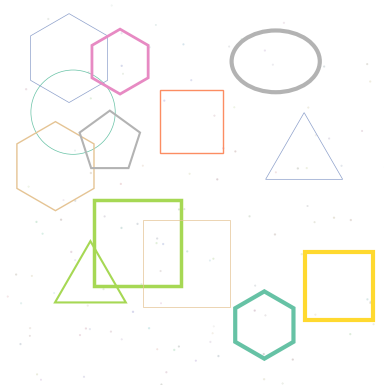[{"shape": "hexagon", "thickness": 3, "radius": 0.44, "center": [0.687, 0.156]}, {"shape": "circle", "thickness": 0.5, "radius": 0.55, "center": [0.19, 0.709]}, {"shape": "square", "thickness": 1, "radius": 0.41, "center": [0.498, 0.685]}, {"shape": "hexagon", "thickness": 0.5, "radius": 0.58, "center": [0.179, 0.849]}, {"shape": "triangle", "thickness": 0.5, "radius": 0.58, "center": [0.79, 0.592]}, {"shape": "hexagon", "thickness": 2, "radius": 0.42, "center": [0.312, 0.84]}, {"shape": "triangle", "thickness": 1.5, "radius": 0.53, "center": [0.235, 0.268]}, {"shape": "square", "thickness": 2.5, "radius": 0.56, "center": [0.357, 0.369]}, {"shape": "square", "thickness": 3, "radius": 0.44, "center": [0.88, 0.258]}, {"shape": "hexagon", "thickness": 1, "radius": 0.58, "center": [0.144, 0.568]}, {"shape": "square", "thickness": 0.5, "radius": 0.57, "center": [0.484, 0.316]}, {"shape": "oval", "thickness": 3, "radius": 0.57, "center": [0.716, 0.841]}, {"shape": "pentagon", "thickness": 1.5, "radius": 0.41, "center": [0.285, 0.63]}]